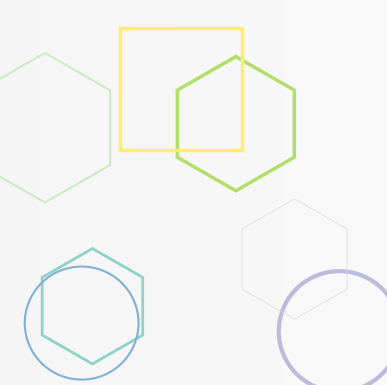[{"shape": "hexagon", "thickness": 2, "radius": 0.75, "center": [0.239, 0.205]}, {"shape": "circle", "thickness": 3, "radius": 0.78, "center": [0.876, 0.139]}, {"shape": "circle", "thickness": 1.5, "radius": 0.73, "center": [0.211, 0.161]}, {"shape": "hexagon", "thickness": 2.5, "radius": 0.87, "center": [0.609, 0.679]}, {"shape": "hexagon", "thickness": 0.5, "radius": 0.78, "center": [0.76, 0.327]}, {"shape": "hexagon", "thickness": 1.5, "radius": 0.97, "center": [0.116, 0.668]}, {"shape": "square", "thickness": 2.5, "radius": 0.79, "center": [0.468, 0.769]}]